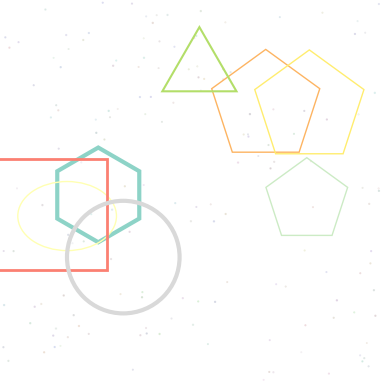[{"shape": "hexagon", "thickness": 3, "radius": 0.61, "center": [0.255, 0.494]}, {"shape": "oval", "thickness": 1, "radius": 0.64, "center": [0.174, 0.439]}, {"shape": "square", "thickness": 2, "radius": 0.72, "center": [0.134, 0.443]}, {"shape": "pentagon", "thickness": 1, "radius": 0.74, "center": [0.69, 0.724]}, {"shape": "triangle", "thickness": 1.5, "radius": 0.56, "center": [0.518, 0.818]}, {"shape": "circle", "thickness": 3, "radius": 0.73, "center": [0.32, 0.332]}, {"shape": "pentagon", "thickness": 1, "radius": 0.56, "center": [0.797, 0.479]}, {"shape": "pentagon", "thickness": 1, "radius": 0.75, "center": [0.803, 0.721]}]